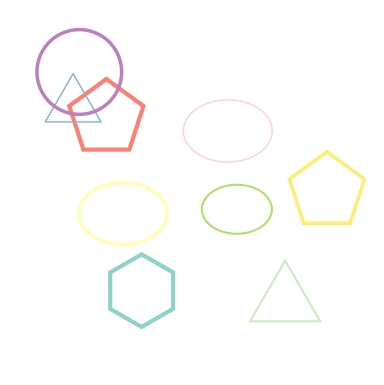[{"shape": "hexagon", "thickness": 3, "radius": 0.47, "center": [0.368, 0.245]}, {"shape": "oval", "thickness": 2.5, "radius": 0.57, "center": [0.32, 0.445]}, {"shape": "pentagon", "thickness": 3, "radius": 0.51, "center": [0.276, 0.693]}, {"shape": "triangle", "thickness": 1, "radius": 0.42, "center": [0.19, 0.725]}, {"shape": "oval", "thickness": 1.5, "radius": 0.46, "center": [0.615, 0.456]}, {"shape": "oval", "thickness": 1, "radius": 0.58, "center": [0.592, 0.66]}, {"shape": "circle", "thickness": 2.5, "radius": 0.55, "center": [0.206, 0.813]}, {"shape": "triangle", "thickness": 1.5, "radius": 0.52, "center": [0.741, 0.218]}, {"shape": "pentagon", "thickness": 2.5, "radius": 0.51, "center": [0.849, 0.503]}]